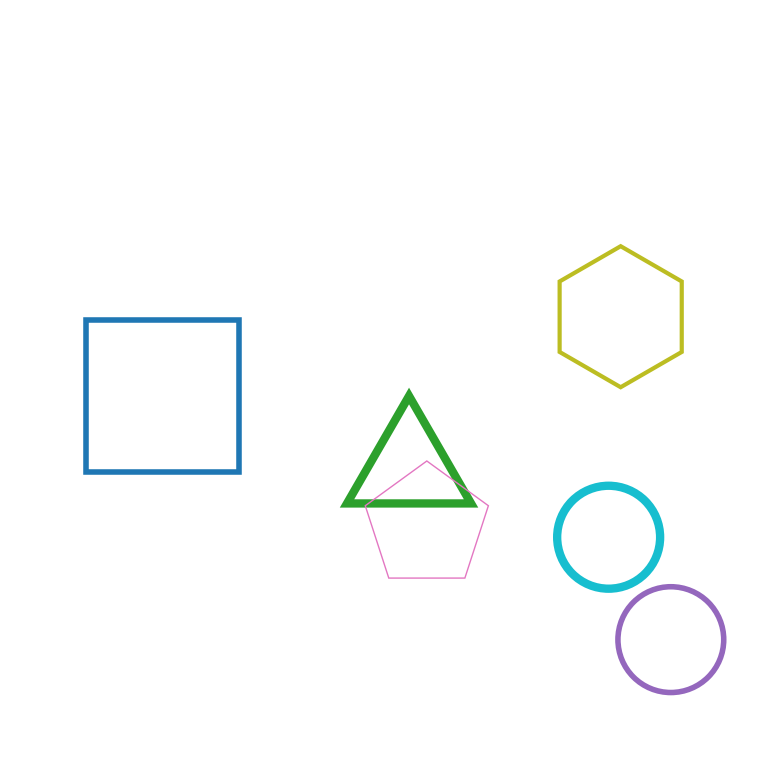[{"shape": "square", "thickness": 2, "radius": 0.49, "center": [0.211, 0.485]}, {"shape": "triangle", "thickness": 3, "radius": 0.47, "center": [0.531, 0.393]}, {"shape": "circle", "thickness": 2, "radius": 0.34, "center": [0.871, 0.169]}, {"shape": "pentagon", "thickness": 0.5, "radius": 0.42, "center": [0.554, 0.317]}, {"shape": "hexagon", "thickness": 1.5, "radius": 0.46, "center": [0.806, 0.589]}, {"shape": "circle", "thickness": 3, "radius": 0.33, "center": [0.79, 0.302]}]